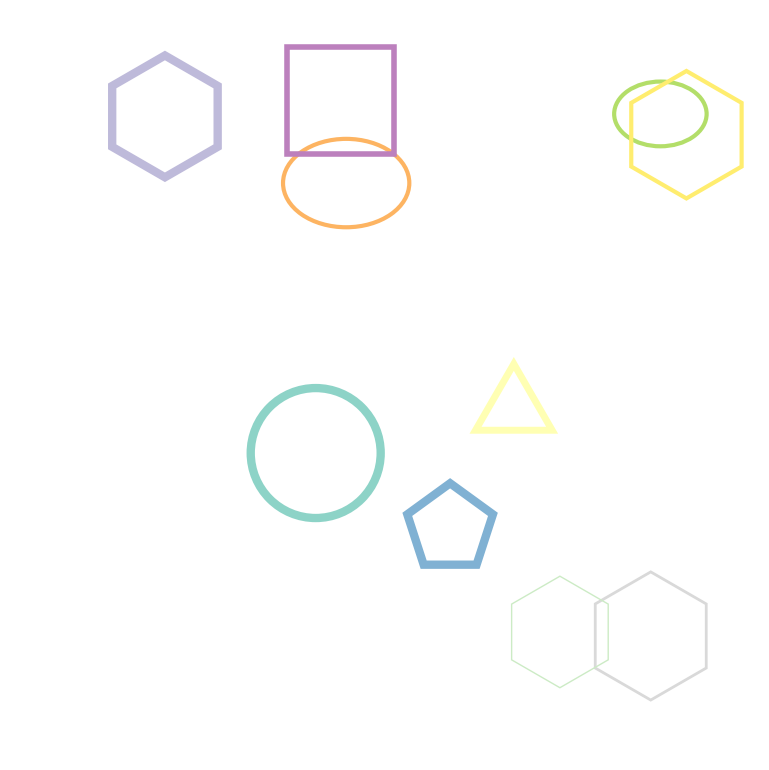[{"shape": "circle", "thickness": 3, "radius": 0.42, "center": [0.41, 0.412]}, {"shape": "triangle", "thickness": 2.5, "radius": 0.29, "center": [0.667, 0.47]}, {"shape": "hexagon", "thickness": 3, "radius": 0.4, "center": [0.214, 0.849]}, {"shape": "pentagon", "thickness": 3, "radius": 0.29, "center": [0.585, 0.314]}, {"shape": "oval", "thickness": 1.5, "radius": 0.41, "center": [0.45, 0.762]}, {"shape": "oval", "thickness": 1.5, "radius": 0.3, "center": [0.858, 0.852]}, {"shape": "hexagon", "thickness": 1, "radius": 0.42, "center": [0.845, 0.174]}, {"shape": "square", "thickness": 2, "radius": 0.35, "center": [0.442, 0.87]}, {"shape": "hexagon", "thickness": 0.5, "radius": 0.36, "center": [0.727, 0.179]}, {"shape": "hexagon", "thickness": 1.5, "radius": 0.41, "center": [0.891, 0.825]}]